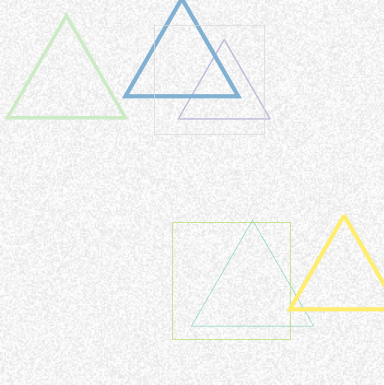[{"shape": "triangle", "thickness": 0.5, "radius": 0.92, "center": [0.656, 0.245]}, {"shape": "triangle", "thickness": 1, "radius": 0.69, "center": [0.582, 0.76]}, {"shape": "triangle", "thickness": 3, "radius": 0.85, "center": [0.472, 0.835]}, {"shape": "square", "thickness": 0.5, "radius": 0.77, "center": [0.6, 0.271]}, {"shape": "square", "thickness": 0.5, "radius": 0.71, "center": [0.543, 0.793]}, {"shape": "triangle", "thickness": 2.5, "radius": 0.88, "center": [0.172, 0.783]}, {"shape": "triangle", "thickness": 3, "radius": 0.81, "center": [0.894, 0.278]}]